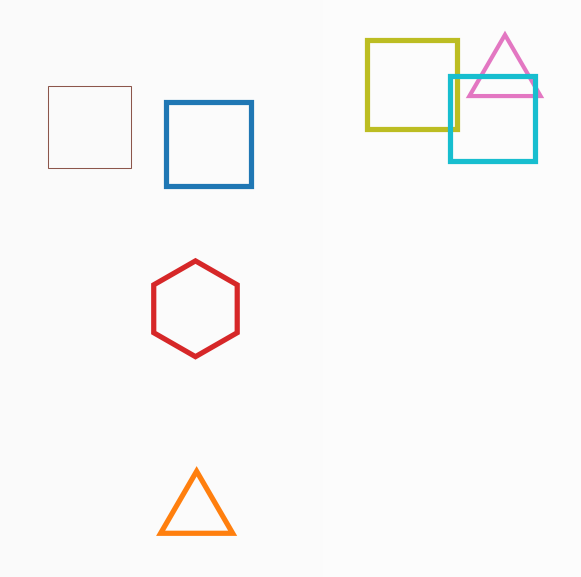[{"shape": "square", "thickness": 2.5, "radius": 0.37, "center": [0.359, 0.75]}, {"shape": "triangle", "thickness": 2.5, "radius": 0.36, "center": [0.338, 0.111]}, {"shape": "hexagon", "thickness": 2.5, "radius": 0.41, "center": [0.336, 0.464]}, {"shape": "square", "thickness": 0.5, "radius": 0.35, "center": [0.154, 0.779]}, {"shape": "triangle", "thickness": 2, "radius": 0.35, "center": [0.869, 0.868]}, {"shape": "square", "thickness": 2.5, "radius": 0.38, "center": [0.709, 0.853]}, {"shape": "square", "thickness": 2.5, "radius": 0.37, "center": [0.848, 0.793]}]